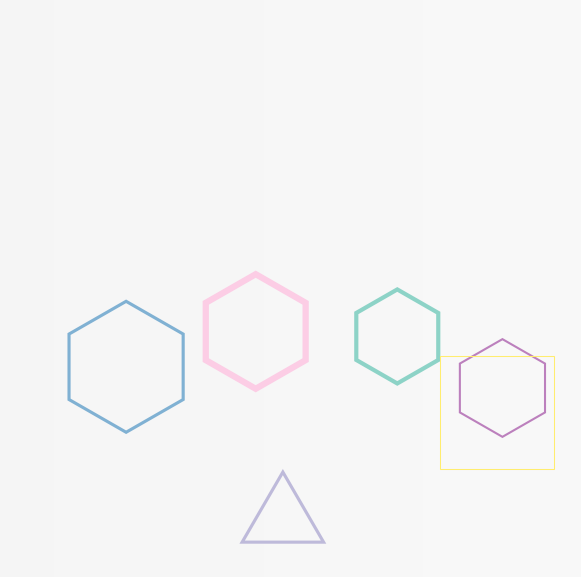[{"shape": "hexagon", "thickness": 2, "radius": 0.41, "center": [0.683, 0.417]}, {"shape": "triangle", "thickness": 1.5, "radius": 0.4, "center": [0.487, 0.101]}, {"shape": "hexagon", "thickness": 1.5, "radius": 0.57, "center": [0.217, 0.364]}, {"shape": "hexagon", "thickness": 3, "radius": 0.5, "center": [0.44, 0.425]}, {"shape": "hexagon", "thickness": 1, "radius": 0.42, "center": [0.864, 0.327]}, {"shape": "square", "thickness": 0.5, "radius": 0.49, "center": [0.855, 0.285]}]